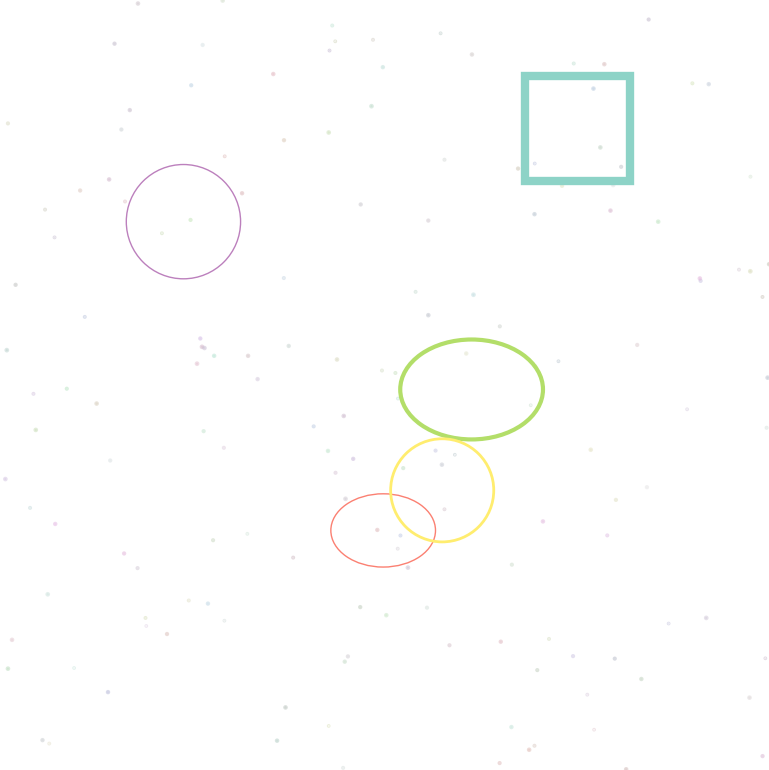[{"shape": "square", "thickness": 3, "radius": 0.34, "center": [0.75, 0.833]}, {"shape": "oval", "thickness": 0.5, "radius": 0.34, "center": [0.498, 0.311]}, {"shape": "oval", "thickness": 1.5, "radius": 0.46, "center": [0.612, 0.494]}, {"shape": "circle", "thickness": 0.5, "radius": 0.37, "center": [0.238, 0.712]}, {"shape": "circle", "thickness": 1, "radius": 0.33, "center": [0.574, 0.363]}]